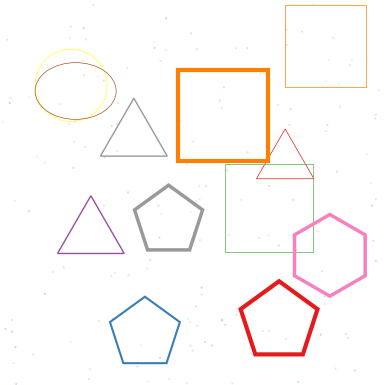[{"shape": "triangle", "thickness": 0.5, "radius": 0.43, "center": [0.741, 0.579]}, {"shape": "pentagon", "thickness": 3, "radius": 0.53, "center": [0.725, 0.165]}, {"shape": "pentagon", "thickness": 1.5, "radius": 0.48, "center": [0.376, 0.134]}, {"shape": "square", "thickness": 0.5, "radius": 0.57, "center": [0.699, 0.459]}, {"shape": "triangle", "thickness": 1, "radius": 0.5, "center": [0.236, 0.392]}, {"shape": "square", "thickness": 0.5, "radius": 0.53, "center": [0.845, 0.881]}, {"shape": "square", "thickness": 3, "radius": 0.59, "center": [0.579, 0.7]}, {"shape": "circle", "thickness": 0.5, "radius": 0.47, "center": [0.185, 0.778]}, {"shape": "oval", "thickness": 0.5, "radius": 0.53, "center": [0.196, 0.764]}, {"shape": "hexagon", "thickness": 2.5, "radius": 0.53, "center": [0.857, 0.337]}, {"shape": "pentagon", "thickness": 2.5, "radius": 0.46, "center": [0.438, 0.426]}, {"shape": "triangle", "thickness": 1, "radius": 0.5, "center": [0.348, 0.645]}]